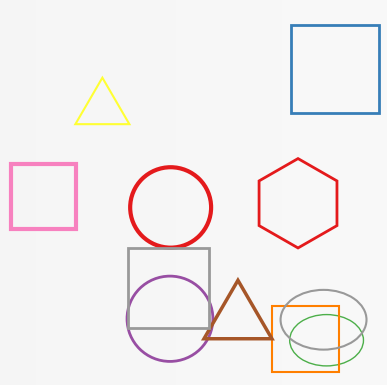[{"shape": "circle", "thickness": 3, "radius": 0.52, "center": [0.44, 0.461]}, {"shape": "hexagon", "thickness": 2, "radius": 0.58, "center": [0.769, 0.472]}, {"shape": "square", "thickness": 2, "radius": 0.57, "center": [0.865, 0.821]}, {"shape": "oval", "thickness": 1, "radius": 0.48, "center": [0.843, 0.116]}, {"shape": "circle", "thickness": 2, "radius": 0.55, "center": [0.439, 0.172]}, {"shape": "square", "thickness": 1.5, "radius": 0.43, "center": [0.789, 0.12]}, {"shape": "triangle", "thickness": 1.5, "radius": 0.4, "center": [0.264, 0.718]}, {"shape": "triangle", "thickness": 2.5, "radius": 0.51, "center": [0.614, 0.171]}, {"shape": "square", "thickness": 3, "radius": 0.42, "center": [0.112, 0.49]}, {"shape": "square", "thickness": 2, "radius": 0.52, "center": [0.435, 0.253]}, {"shape": "oval", "thickness": 1.5, "radius": 0.55, "center": [0.835, 0.169]}]